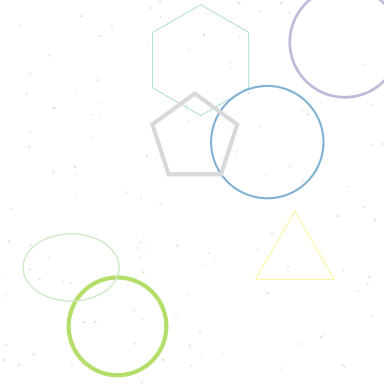[{"shape": "hexagon", "thickness": 0.5, "radius": 0.72, "center": [0.521, 0.844]}, {"shape": "circle", "thickness": 2, "radius": 0.72, "center": [0.896, 0.89]}, {"shape": "circle", "thickness": 1.5, "radius": 0.73, "center": [0.694, 0.631]}, {"shape": "circle", "thickness": 3, "radius": 0.63, "center": [0.305, 0.152]}, {"shape": "pentagon", "thickness": 3, "radius": 0.58, "center": [0.506, 0.641]}, {"shape": "oval", "thickness": 1, "radius": 0.62, "center": [0.185, 0.305]}, {"shape": "triangle", "thickness": 0.5, "radius": 0.59, "center": [0.766, 0.334]}]